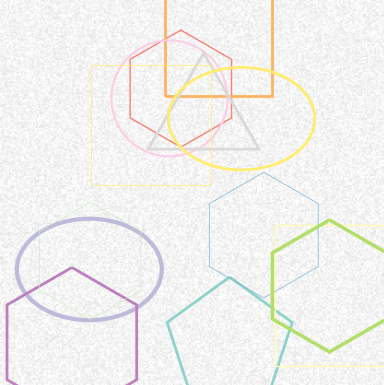[{"shape": "pentagon", "thickness": 2, "radius": 0.85, "center": [0.596, 0.11]}, {"shape": "square", "thickness": 1, "radius": 0.91, "center": [0.896, 0.232]}, {"shape": "oval", "thickness": 3, "radius": 0.94, "center": [0.232, 0.3]}, {"shape": "hexagon", "thickness": 1, "radius": 0.76, "center": [0.47, 0.77]}, {"shape": "hexagon", "thickness": 0.5, "radius": 0.82, "center": [0.685, 0.389]}, {"shape": "square", "thickness": 2, "radius": 0.69, "center": [0.568, 0.89]}, {"shape": "hexagon", "thickness": 2.5, "radius": 0.86, "center": [0.856, 0.257]}, {"shape": "circle", "thickness": 1.5, "radius": 0.75, "center": [0.44, 0.744]}, {"shape": "triangle", "thickness": 2, "radius": 0.83, "center": [0.529, 0.696]}, {"shape": "hexagon", "thickness": 2, "radius": 0.97, "center": [0.187, 0.111]}, {"shape": "hexagon", "thickness": 0.5, "radius": 0.76, "center": [0.234, 0.323]}, {"shape": "oval", "thickness": 2, "radius": 0.95, "center": [0.627, 0.692]}, {"shape": "square", "thickness": 0.5, "radius": 0.77, "center": [0.392, 0.675]}]